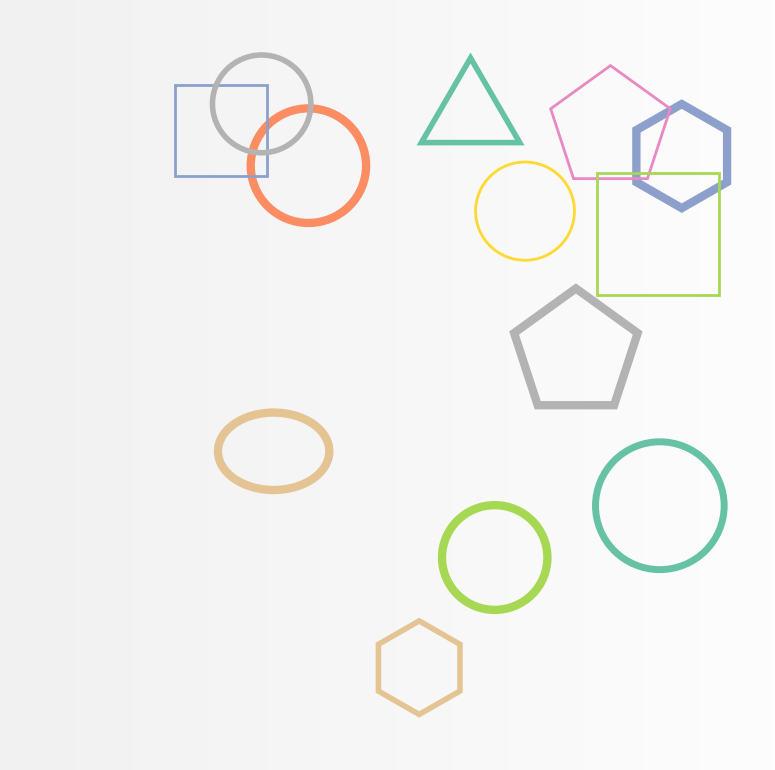[{"shape": "circle", "thickness": 2.5, "radius": 0.42, "center": [0.851, 0.343]}, {"shape": "triangle", "thickness": 2, "radius": 0.37, "center": [0.607, 0.851]}, {"shape": "circle", "thickness": 3, "radius": 0.37, "center": [0.398, 0.785]}, {"shape": "square", "thickness": 1, "radius": 0.3, "center": [0.285, 0.831]}, {"shape": "hexagon", "thickness": 3, "radius": 0.34, "center": [0.88, 0.797]}, {"shape": "pentagon", "thickness": 1, "radius": 0.41, "center": [0.788, 0.834]}, {"shape": "square", "thickness": 1, "radius": 0.39, "center": [0.849, 0.696]}, {"shape": "circle", "thickness": 3, "radius": 0.34, "center": [0.638, 0.276]}, {"shape": "circle", "thickness": 1, "radius": 0.32, "center": [0.677, 0.726]}, {"shape": "hexagon", "thickness": 2, "radius": 0.3, "center": [0.541, 0.133]}, {"shape": "oval", "thickness": 3, "radius": 0.36, "center": [0.353, 0.414]}, {"shape": "pentagon", "thickness": 3, "radius": 0.42, "center": [0.743, 0.542]}, {"shape": "circle", "thickness": 2, "radius": 0.32, "center": [0.338, 0.865]}]